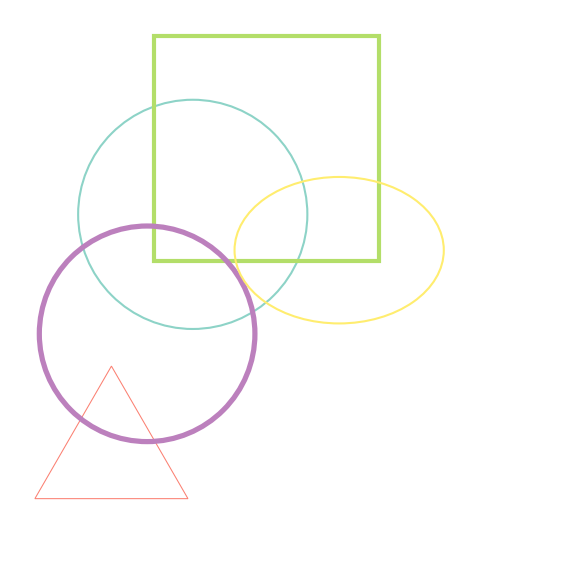[{"shape": "circle", "thickness": 1, "radius": 0.99, "center": [0.334, 0.628]}, {"shape": "triangle", "thickness": 0.5, "radius": 0.77, "center": [0.193, 0.212]}, {"shape": "square", "thickness": 2, "radius": 0.97, "center": [0.461, 0.742]}, {"shape": "circle", "thickness": 2.5, "radius": 0.93, "center": [0.255, 0.421]}, {"shape": "oval", "thickness": 1, "radius": 0.91, "center": [0.587, 0.566]}]